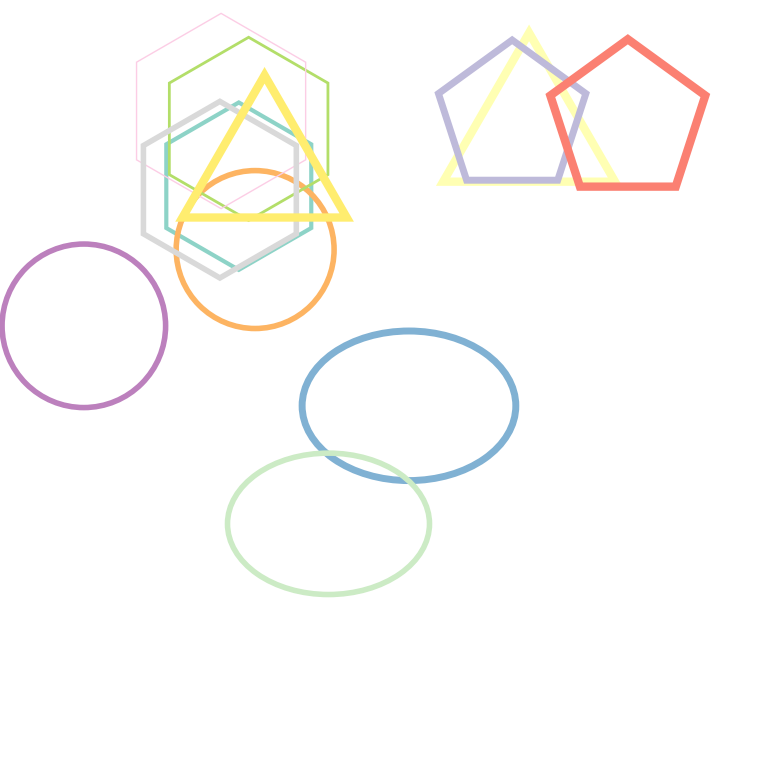[{"shape": "hexagon", "thickness": 1.5, "radius": 0.54, "center": [0.31, 0.758]}, {"shape": "triangle", "thickness": 3, "radius": 0.64, "center": [0.687, 0.828]}, {"shape": "pentagon", "thickness": 2.5, "radius": 0.5, "center": [0.665, 0.847]}, {"shape": "pentagon", "thickness": 3, "radius": 0.53, "center": [0.815, 0.843]}, {"shape": "oval", "thickness": 2.5, "radius": 0.69, "center": [0.531, 0.473]}, {"shape": "circle", "thickness": 2, "radius": 0.51, "center": [0.331, 0.676]}, {"shape": "hexagon", "thickness": 1, "radius": 0.59, "center": [0.323, 0.833]}, {"shape": "hexagon", "thickness": 0.5, "radius": 0.63, "center": [0.287, 0.856]}, {"shape": "hexagon", "thickness": 2, "radius": 0.57, "center": [0.286, 0.754]}, {"shape": "circle", "thickness": 2, "radius": 0.53, "center": [0.109, 0.577]}, {"shape": "oval", "thickness": 2, "radius": 0.66, "center": [0.427, 0.32]}, {"shape": "triangle", "thickness": 3, "radius": 0.62, "center": [0.344, 0.779]}]